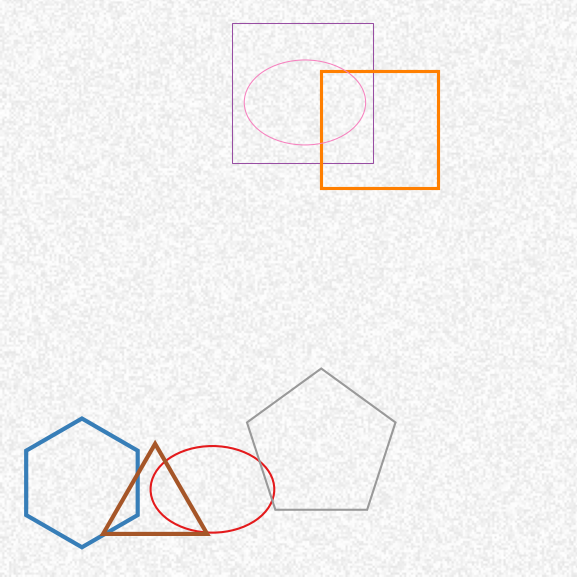[{"shape": "oval", "thickness": 1, "radius": 0.54, "center": [0.368, 0.152]}, {"shape": "hexagon", "thickness": 2, "radius": 0.56, "center": [0.142, 0.163]}, {"shape": "square", "thickness": 0.5, "radius": 0.61, "center": [0.524, 0.838]}, {"shape": "square", "thickness": 1.5, "radius": 0.5, "center": [0.657, 0.775]}, {"shape": "triangle", "thickness": 2, "radius": 0.52, "center": [0.269, 0.127]}, {"shape": "oval", "thickness": 0.5, "radius": 0.53, "center": [0.528, 0.822]}, {"shape": "pentagon", "thickness": 1, "radius": 0.68, "center": [0.556, 0.226]}]